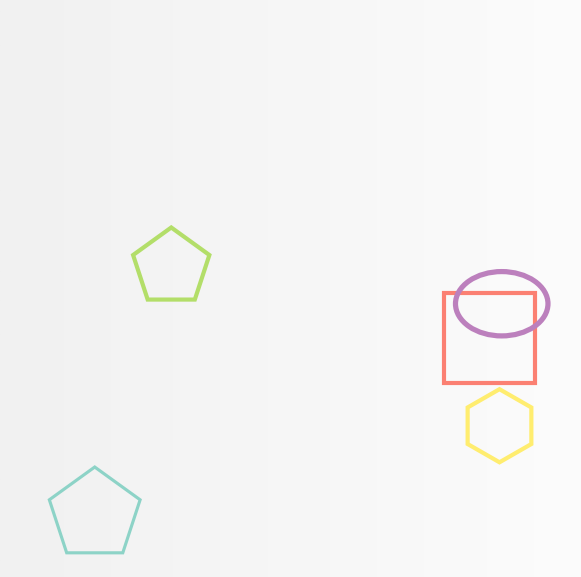[{"shape": "pentagon", "thickness": 1.5, "radius": 0.41, "center": [0.163, 0.108]}, {"shape": "square", "thickness": 2, "radius": 0.39, "center": [0.843, 0.414]}, {"shape": "pentagon", "thickness": 2, "radius": 0.34, "center": [0.295, 0.536]}, {"shape": "oval", "thickness": 2.5, "radius": 0.4, "center": [0.863, 0.473]}, {"shape": "hexagon", "thickness": 2, "radius": 0.32, "center": [0.859, 0.262]}]